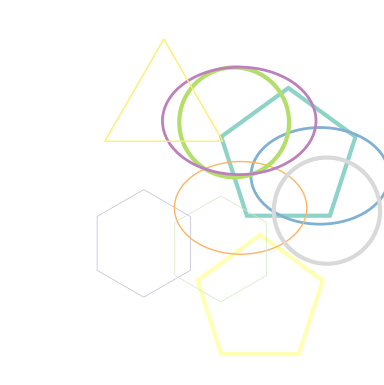[{"shape": "pentagon", "thickness": 3, "radius": 0.92, "center": [0.749, 0.588]}, {"shape": "pentagon", "thickness": 3, "radius": 0.86, "center": [0.676, 0.219]}, {"shape": "hexagon", "thickness": 0.5, "radius": 0.7, "center": [0.373, 0.368]}, {"shape": "oval", "thickness": 2, "radius": 0.9, "center": [0.831, 0.543]}, {"shape": "oval", "thickness": 1, "radius": 0.86, "center": [0.625, 0.46]}, {"shape": "circle", "thickness": 3, "radius": 0.71, "center": [0.608, 0.682]}, {"shape": "circle", "thickness": 3, "radius": 0.69, "center": [0.849, 0.453]}, {"shape": "oval", "thickness": 2, "radius": 1.0, "center": [0.621, 0.686]}, {"shape": "hexagon", "thickness": 0.5, "radius": 0.69, "center": [0.573, 0.353]}, {"shape": "triangle", "thickness": 1, "radius": 0.88, "center": [0.426, 0.722]}]